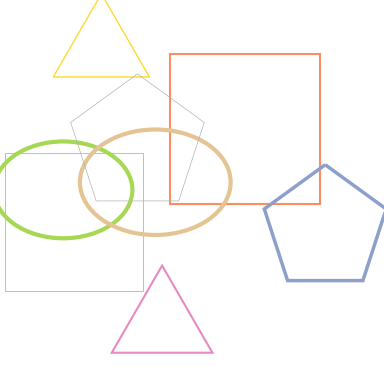[{"shape": "square", "thickness": 0.5, "radius": 0.89, "center": [0.192, 0.423]}, {"shape": "square", "thickness": 1.5, "radius": 0.97, "center": [0.637, 0.665]}, {"shape": "pentagon", "thickness": 2.5, "radius": 0.83, "center": [0.845, 0.406]}, {"shape": "triangle", "thickness": 1.5, "radius": 0.75, "center": [0.421, 0.159]}, {"shape": "oval", "thickness": 3, "radius": 0.9, "center": [0.164, 0.507]}, {"shape": "triangle", "thickness": 1, "radius": 0.72, "center": [0.263, 0.872]}, {"shape": "oval", "thickness": 3, "radius": 0.98, "center": [0.403, 0.527]}, {"shape": "pentagon", "thickness": 0.5, "radius": 0.91, "center": [0.357, 0.626]}]